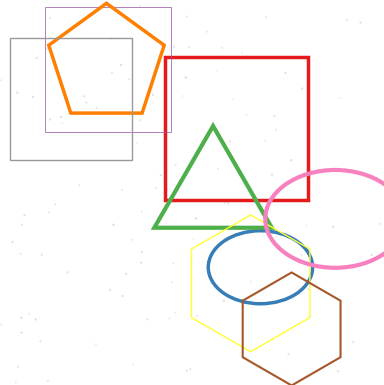[{"shape": "square", "thickness": 2.5, "radius": 0.93, "center": [0.615, 0.665]}, {"shape": "oval", "thickness": 2.5, "radius": 0.68, "center": [0.676, 0.306]}, {"shape": "triangle", "thickness": 3, "radius": 0.88, "center": [0.553, 0.497]}, {"shape": "square", "thickness": 0.5, "radius": 0.82, "center": [0.281, 0.819]}, {"shape": "pentagon", "thickness": 2.5, "radius": 0.79, "center": [0.277, 0.834]}, {"shape": "hexagon", "thickness": 1, "radius": 0.89, "center": [0.651, 0.264]}, {"shape": "hexagon", "thickness": 1.5, "radius": 0.73, "center": [0.757, 0.146]}, {"shape": "oval", "thickness": 3, "radius": 0.91, "center": [0.87, 0.431]}, {"shape": "square", "thickness": 1, "radius": 0.79, "center": [0.185, 0.743]}]